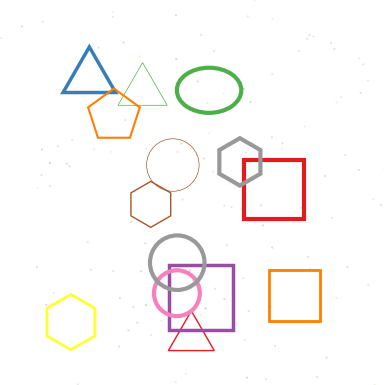[{"shape": "square", "thickness": 3, "radius": 0.39, "center": [0.712, 0.509]}, {"shape": "triangle", "thickness": 1, "radius": 0.34, "center": [0.497, 0.124]}, {"shape": "triangle", "thickness": 2.5, "radius": 0.39, "center": [0.232, 0.799]}, {"shape": "oval", "thickness": 3, "radius": 0.42, "center": [0.543, 0.765]}, {"shape": "triangle", "thickness": 0.5, "radius": 0.37, "center": [0.37, 0.763]}, {"shape": "square", "thickness": 2.5, "radius": 0.42, "center": [0.522, 0.228]}, {"shape": "square", "thickness": 2, "radius": 0.33, "center": [0.766, 0.233]}, {"shape": "pentagon", "thickness": 1.5, "radius": 0.35, "center": [0.296, 0.699]}, {"shape": "hexagon", "thickness": 2, "radius": 0.36, "center": [0.184, 0.163]}, {"shape": "circle", "thickness": 0.5, "radius": 0.34, "center": [0.449, 0.571]}, {"shape": "hexagon", "thickness": 1, "radius": 0.3, "center": [0.392, 0.469]}, {"shape": "circle", "thickness": 3, "radius": 0.3, "center": [0.459, 0.238]}, {"shape": "circle", "thickness": 3, "radius": 0.35, "center": [0.46, 0.318]}, {"shape": "hexagon", "thickness": 3, "radius": 0.31, "center": [0.623, 0.58]}]